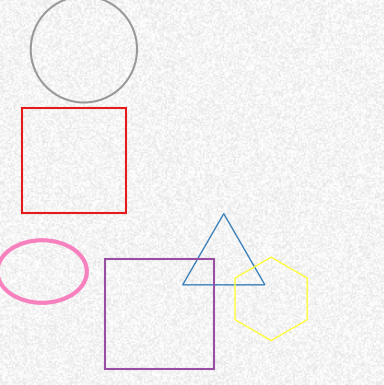[{"shape": "square", "thickness": 1.5, "radius": 0.68, "center": [0.192, 0.584]}, {"shape": "triangle", "thickness": 1, "radius": 0.62, "center": [0.581, 0.322]}, {"shape": "square", "thickness": 1.5, "radius": 0.71, "center": [0.414, 0.185]}, {"shape": "hexagon", "thickness": 1, "radius": 0.54, "center": [0.704, 0.224]}, {"shape": "oval", "thickness": 3, "radius": 0.58, "center": [0.109, 0.295]}, {"shape": "circle", "thickness": 1.5, "radius": 0.69, "center": [0.218, 0.872]}]